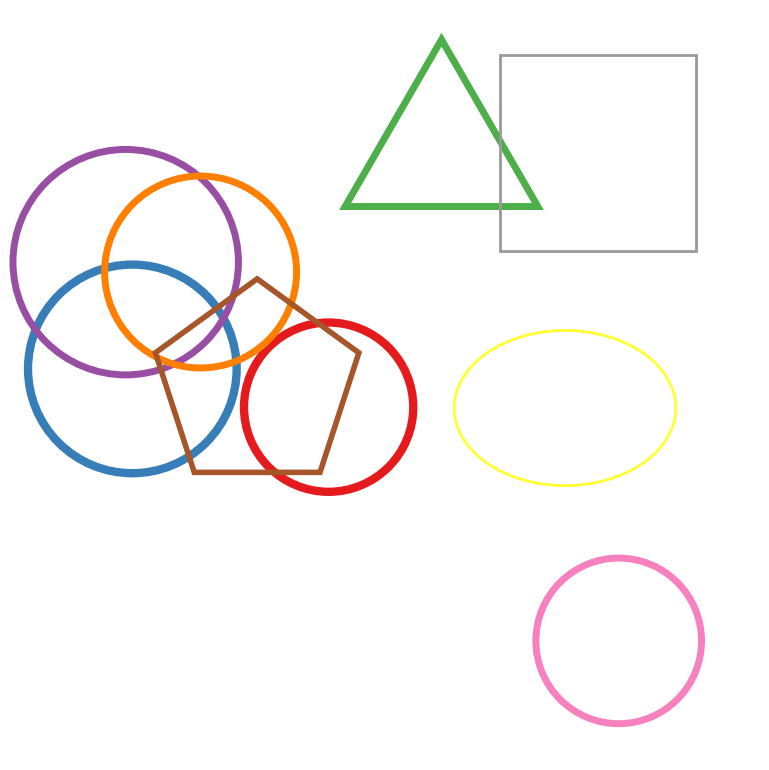[{"shape": "circle", "thickness": 3, "radius": 0.55, "center": [0.427, 0.471]}, {"shape": "circle", "thickness": 3, "radius": 0.68, "center": [0.172, 0.521]}, {"shape": "triangle", "thickness": 2.5, "radius": 0.72, "center": [0.573, 0.804]}, {"shape": "circle", "thickness": 2.5, "radius": 0.73, "center": [0.163, 0.66]}, {"shape": "circle", "thickness": 2.5, "radius": 0.62, "center": [0.261, 0.647]}, {"shape": "oval", "thickness": 1, "radius": 0.72, "center": [0.734, 0.47]}, {"shape": "pentagon", "thickness": 2, "radius": 0.69, "center": [0.334, 0.499]}, {"shape": "circle", "thickness": 2.5, "radius": 0.54, "center": [0.804, 0.168]}, {"shape": "square", "thickness": 1, "radius": 0.64, "center": [0.777, 0.801]}]